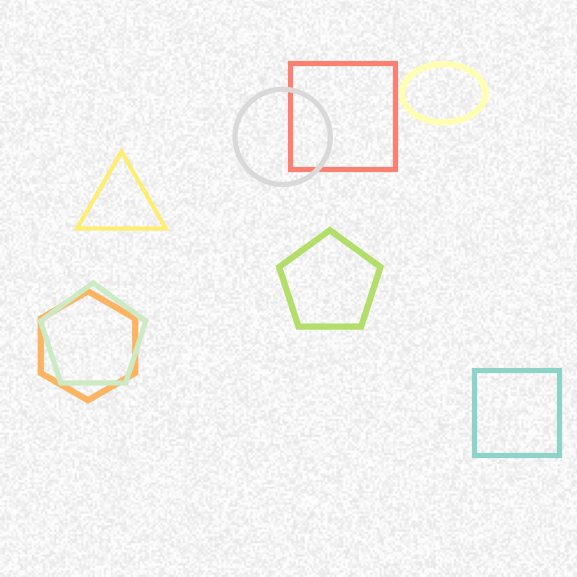[{"shape": "square", "thickness": 2.5, "radius": 0.37, "center": [0.894, 0.284]}, {"shape": "oval", "thickness": 3, "radius": 0.36, "center": [0.768, 0.838]}, {"shape": "square", "thickness": 2.5, "radius": 0.46, "center": [0.593, 0.798]}, {"shape": "hexagon", "thickness": 3, "radius": 0.47, "center": [0.152, 0.4]}, {"shape": "pentagon", "thickness": 3, "radius": 0.46, "center": [0.571, 0.508]}, {"shape": "circle", "thickness": 2.5, "radius": 0.41, "center": [0.489, 0.762]}, {"shape": "pentagon", "thickness": 2.5, "radius": 0.48, "center": [0.161, 0.414]}, {"shape": "triangle", "thickness": 2, "radius": 0.44, "center": [0.21, 0.648]}]